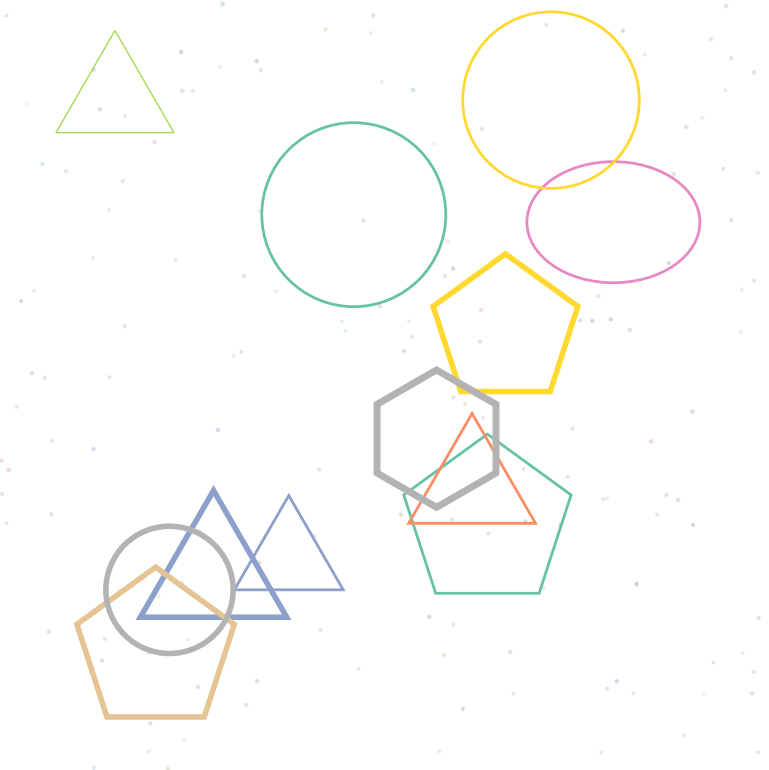[{"shape": "circle", "thickness": 1, "radius": 0.6, "center": [0.459, 0.721]}, {"shape": "pentagon", "thickness": 1, "radius": 0.57, "center": [0.633, 0.322]}, {"shape": "triangle", "thickness": 1, "radius": 0.48, "center": [0.613, 0.368]}, {"shape": "triangle", "thickness": 2, "radius": 0.55, "center": [0.277, 0.253]}, {"shape": "triangle", "thickness": 1, "radius": 0.41, "center": [0.375, 0.275]}, {"shape": "oval", "thickness": 1, "radius": 0.56, "center": [0.797, 0.711]}, {"shape": "triangle", "thickness": 0.5, "radius": 0.44, "center": [0.149, 0.872]}, {"shape": "circle", "thickness": 1, "radius": 0.57, "center": [0.716, 0.87]}, {"shape": "pentagon", "thickness": 2, "radius": 0.49, "center": [0.656, 0.572]}, {"shape": "pentagon", "thickness": 2, "radius": 0.54, "center": [0.202, 0.156]}, {"shape": "circle", "thickness": 2, "radius": 0.41, "center": [0.22, 0.234]}, {"shape": "hexagon", "thickness": 2.5, "radius": 0.45, "center": [0.567, 0.43]}]